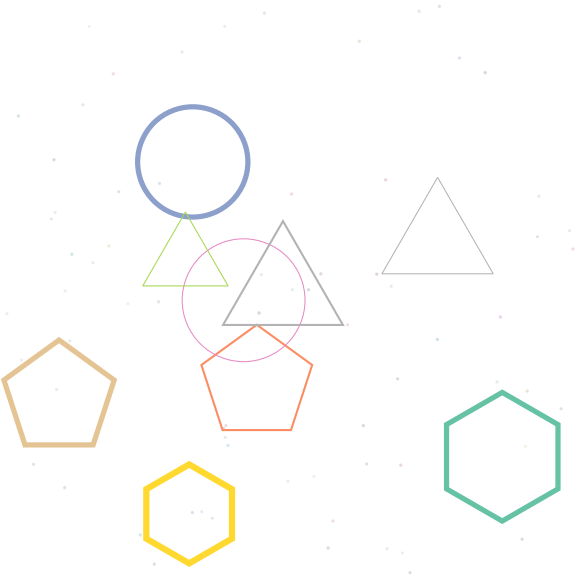[{"shape": "hexagon", "thickness": 2.5, "radius": 0.56, "center": [0.87, 0.208]}, {"shape": "pentagon", "thickness": 1, "radius": 0.5, "center": [0.445, 0.336]}, {"shape": "circle", "thickness": 2.5, "radius": 0.48, "center": [0.334, 0.719]}, {"shape": "circle", "thickness": 0.5, "radius": 0.53, "center": [0.422, 0.479]}, {"shape": "triangle", "thickness": 0.5, "radius": 0.43, "center": [0.321, 0.547]}, {"shape": "hexagon", "thickness": 3, "radius": 0.43, "center": [0.328, 0.109]}, {"shape": "pentagon", "thickness": 2.5, "radius": 0.5, "center": [0.102, 0.31]}, {"shape": "triangle", "thickness": 0.5, "radius": 0.56, "center": [0.758, 0.581]}, {"shape": "triangle", "thickness": 1, "radius": 0.6, "center": [0.49, 0.496]}]